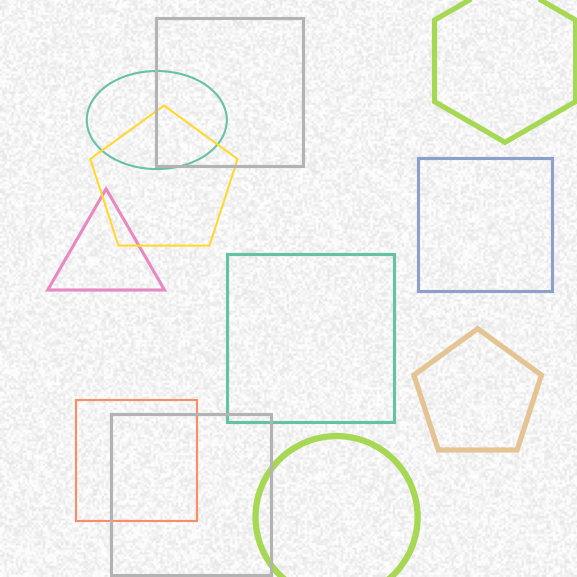[{"shape": "oval", "thickness": 1, "radius": 0.61, "center": [0.272, 0.791]}, {"shape": "square", "thickness": 1.5, "radius": 0.73, "center": [0.538, 0.414]}, {"shape": "square", "thickness": 1, "radius": 0.53, "center": [0.236, 0.202]}, {"shape": "square", "thickness": 1.5, "radius": 0.58, "center": [0.84, 0.61]}, {"shape": "triangle", "thickness": 1.5, "radius": 0.58, "center": [0.184, 0.555]}, {"shape": "hexagon", "thickness": 2.5, "radius": 0.71, "center": [0.875, 0.894]}, {"shape": "circle", "thickness": 3, "radius": 0.7, "center": [0.583, 0.104]}, {"shape": "pentagon", "thickness": 1, "radius": 0.67, "center": [0.284, 0.682]}, {"shape": "pentagon", "thickness": 2.5, "radius": 0.58, "center": [0.827, 0.314]}, {"shape": "square", "thickness": 1.5, "radius": 0.64, "center": [0.397, 0.84]}, {"shape": "square", "thickness": 1.5, "radius": 0.7, "center": [0.331, 0.143]}]